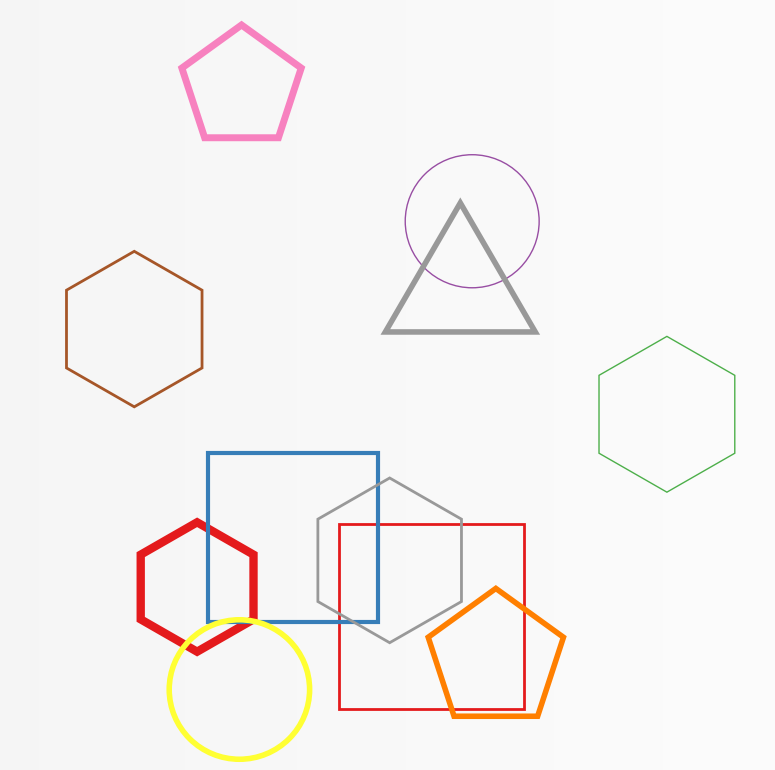[{"shape": "square", "thickness": 1, "radius": 0.6, "center": [0.557, 0.199]}, {"shape": "hexagon", "thickness": 3, "radius": 0.42, "center": [0.254, 0.238]}, {"shape": "square", "thickness": 1.5, "radius": 0.55, "center": [0.378, 0.302]}, {"shape": "hexagon", "thickness": 0.5, "radius": 0.51, "center": [0.861, 0.462]}, {"shape": "circle", "thickness": 0.5, "radius": 0.43, "center": [0.609, 0.713]}, {"shape": "pentagon", "thickness": 2, "radius": 0.46, "center": [0.64, 0.144]}, {"shape": "circle", "thickness": 2, "radius": 0.45, "center": [0.309, 0.105]}, {"shape": "hexagon", "thickness": 1, "radius": 0.5, "center": [0.173, 0.573]}, {"shape": "pentagon", "thickness": 2.5, "radius": 0.4, "center": [0.312, 0.887]}, {"shape": "hexagon", "thickness": 1, "radius": 0.53, "center": [0.503, 0.272]}, {"shape": "triangle", "thickness": 2, "radius": 0.56, "center": [0.594, 0.625]}]